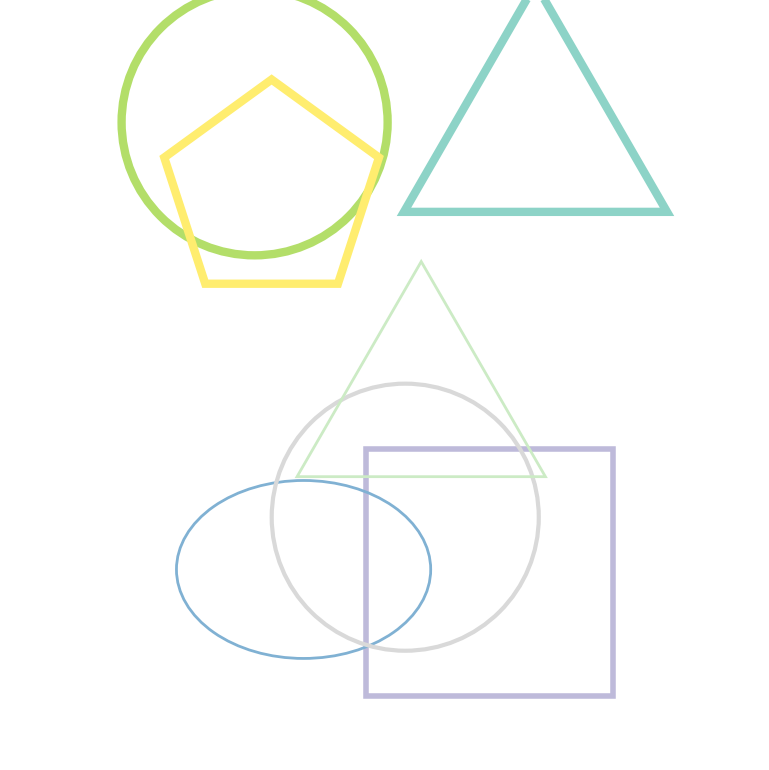[{"shape": "triangle", "thickness": 3, "radius": 0.99, "center": [0.695, 0.823]}, {"shape": "square", "thickness": 2, "radius": 0.8, "center": [0.635, 0.256]}, {"shape": "oval", "thickness": 1, "radius": 0.83, "center": [0.394, 0.26]}, {"shape": "circle", "thickness": 3, "radius": 0.86, "center": [0.331, 0.841]}, {"shape": "circle", "thickness": 1.5, "radius": 0.87, "center": [0.526, 0.328]}, {"shape": "triangle", "thickness": 1, "radius": 0.93, "center": [0.547, 0.474]}, {"shape": "pentagon", "thickness": 3, "radius": 0.73, "center": [0.353, 0.75]}]